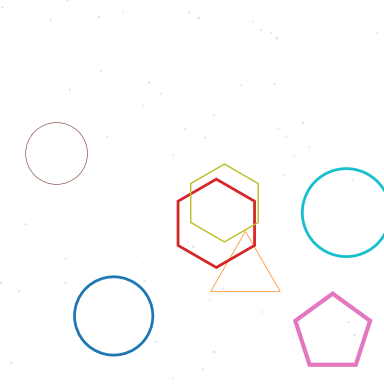[{"shape": "circle", "thickness": 2, "radius": 0.51, "center": [0.295, 0.179]}, {"shape": "triangle", "thickness": 0.5, "radius": 0.52, "center": [0.638, 0.295]}, {"shape": "hexagon", "thickness": 2, "radius": 0.57, "center": [0.562, 0.42]}, {"shape": "circle", "thickness": 0.5, "radius": 0.4, "center": [0.147, 0.601]}, {"shape": "pentagon", "thickness": 3, "radius": 0.51, "center": [0.864, 0.135]}, {"shape": "hexagon", "thickness": 1, "radius": 0.51, "center": [0.583, 0.473]}, {"shape": "circle", "thickness": 2, "radius": 0.57, "center": [0.899, 0.448]}]